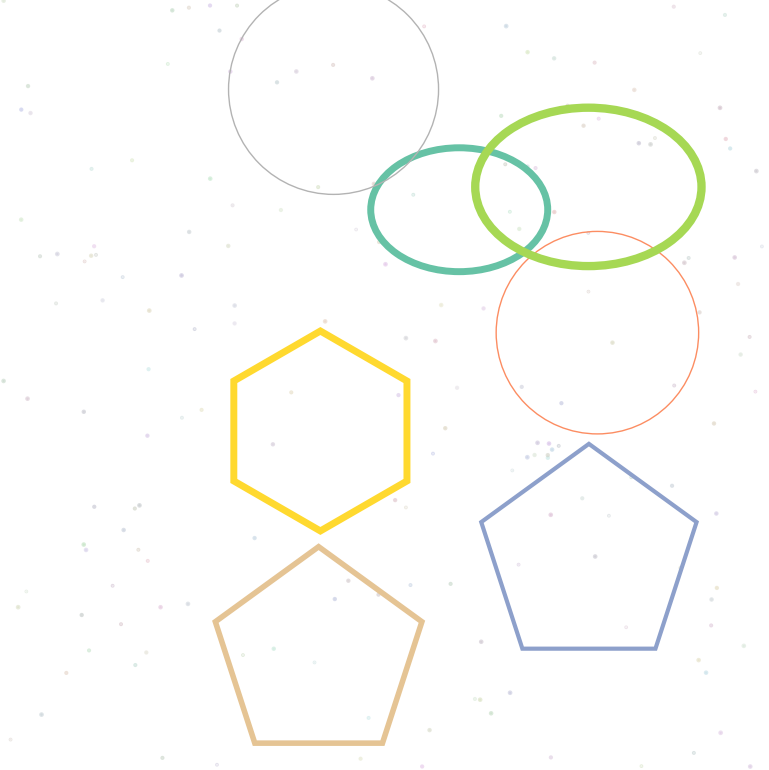[{"shape": "oval", "thickness": 2.5, "radius": 0.57, "center": [0.596, 0.728]}, {"shape": "circle", "thickness": 0.5, "radius": 0.66, "center": [0.776, 0.568]}, {"shape": "pentagon", "thickness": 1.5, "radius": 0.74, "center": [0.765, 0.277]}, {"shape": "oval", "thickness": 3, "radius": 0.73, "center": [0.764, 0.757]}, {"shape": "hexagon", "thickness": 2.5, "radius": 0.65, "center": [0.416, 0.44]}, {"shape": "pentagon", "thickness": 2, "radius": 0.71, "center": [0.414, 0.149]}, {"shape": "circle", "thickness": 0.5, "radius": 0.68, "center": [0.433, 0.884]}]